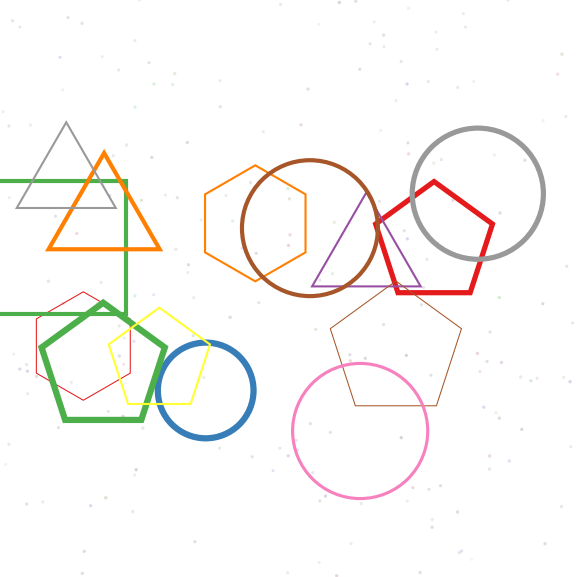[{"shape": "hexagon", "thickness": 0.5, "radius": 0.47, "center": [0.144, 0.4]}, {"shape": "pentagon", "thickness": 2.5, "radius": 0.53, "center": [0.752, 0.578]}, {"shape": "circle", "thickness": 3, "radius": 0.41, "center": [0.356, 0.323]}, {"shape": "pentagon", "thickness": 3, "radius": 0.56, "center": [0.179, 0.363]}, {"shape": "square", "thickness": 2, "radius": 0.57, "center": [0.104, 0.57]}, {"shape": "triangle", "thickness": 1, "radius": 0.54, "center": [0.634, 0.557]}, {"shape": "hexagon", "thickness": 1, "radius": 0.5, "center": [0.442, 0.612]}, {"shape": "triangle", "thickness": 2, "radius": 0.56, "center": [0.18, 0.623]}, {"shape": "pentagon", "thickness": 1, "radius": 0.46, "center": [0.276, 0.374]}, {"shape": "circle", "thickness": 2, "radius": 0.59, "center": [0.537, 0.604]}, {"shape": "pentagon", "thickness": 0.5, "radius": 0.6, "center": [0.686, 0.393]}, {"shape": "circle", "thickness": 1.5, "radius": 0.58, "center": [0.624, 0.253]}, {"shape": "triangle", "thickness": 1, "radius": 0.49, "center": [0.115, 0.688]}, {"shape": "circle", "thickness": 2.5, "radius": 0.57, "center": [0.827, 0.664]}]